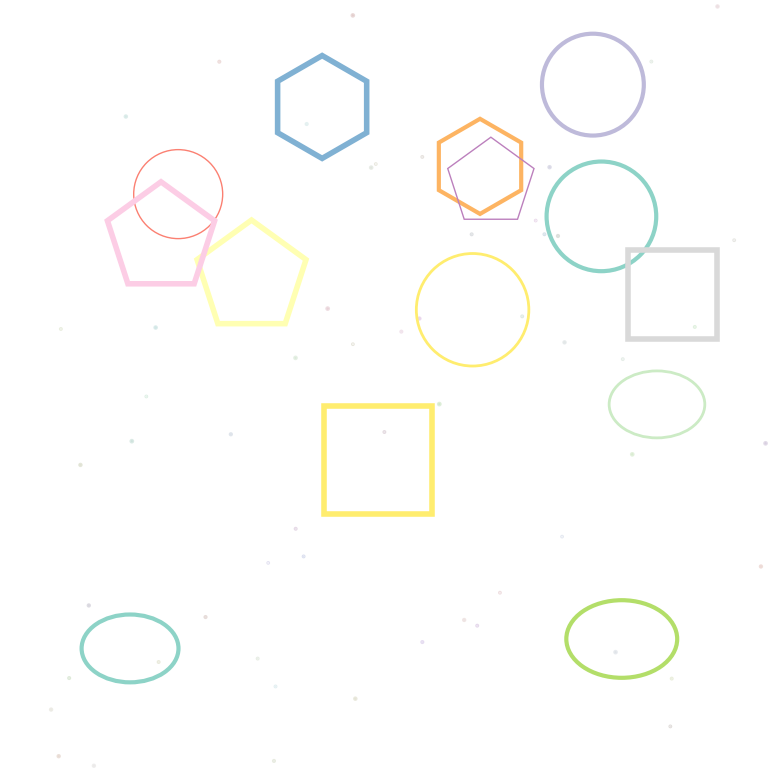[{"shape": "oval", "thickness": 1.5, "radius": 0.31, "center": [0.169, 0.158]}, {"shape": "circle", "thickness": 1.5, "radius": 0.36, "center": [0.781, 0.719]}, {"shape": "pentagon", "thickness": 2, "radius": 0.37, "center": [0.327, 0.64]}, {"shape": "circle", "thickness": 1.5, "radius": 0.33, "center": [0.77, 0.89]}, {"shape": "circle", "thickness": 0.5, "radius": 0.29, "center": [0.231, 0.748]}, {"shape": "hexagon", "thickness": 2, "radius": 0.33, "center": [0.418, 0.861]}, {"shape": "hexagon", "thickness": 1.5, "radius": 0.31, "center": [0.623, 0.784]}, {"shape": "oval", "thickness": 1.5, "radius": 0.36, "center": [0.807, 0.17]}, {"shape": "pentagon", "thickness": 2, "radius": 0.37, "center": [0.209, 0.691]}, {"shape": "square", "thickness": 2, "radius": 0.29, "center": [0.873, 0.618]}, {"shape": "pentagon", "thickness": 0.5, "radius": 0.29, "center": [0.637, 0.763]}, {"shape": "oval", "thickness": 1, "radius": 0.31, "center": [0.853, 0.475]}, {"shape": "square", "thickness": 2, "radius": 0.35, "center": [0.491, 0.403]}, {"shape": "circle", "thickness": 1, "radius": 0.37, "center": [0.614, 0.598]}]